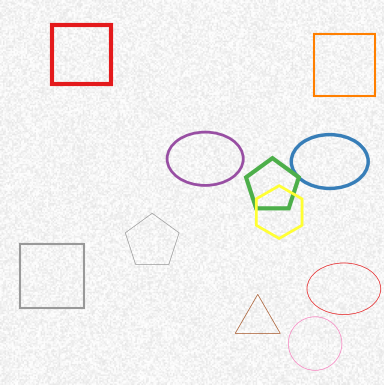[{"shape": "square", "thickness": 3, "radius": 0.39, "center": [0.211, 0.858]}, {"shape": "oval", "thickness": 0.5, "radius": 0.48, "center": [0.893, 0.25]}, {"shape": "oval", "thickness": 2.5, "radius": 0.5, "center": [0.856, 0.58]}, {"shape": "pentagon", "thickness": 3, "radius": 0.36, "center": [0.708, 0.517]}, {"shape": "oval", "thickness": 2, "radius": 0.49, "center": [0.533, 0.588]}, {"shape": "square", "thickness": 1.5, "radius": 0.4, "center": [0.896, 0.831]}, {"shape": "hexagon", "thickness": 2, "radius": 0.34, "center": [0.725, 0.449]}, {"shape": "triangle", "thickness": 0.5, "radius": 0.34, "center": [0.669, 0.168]}, {"shape": "circle", "thickness": 0.5, "radius": 0.35, "center": [0.818, 0.108]}, {"shape": "pentagon", "thickness": 0.5, "radius": 0.37, "center": [0.395, 0.373]}, {"shape": "square", "thickness": 1.5, "radius": 0.41, "center": [0.136, 0.284]}]